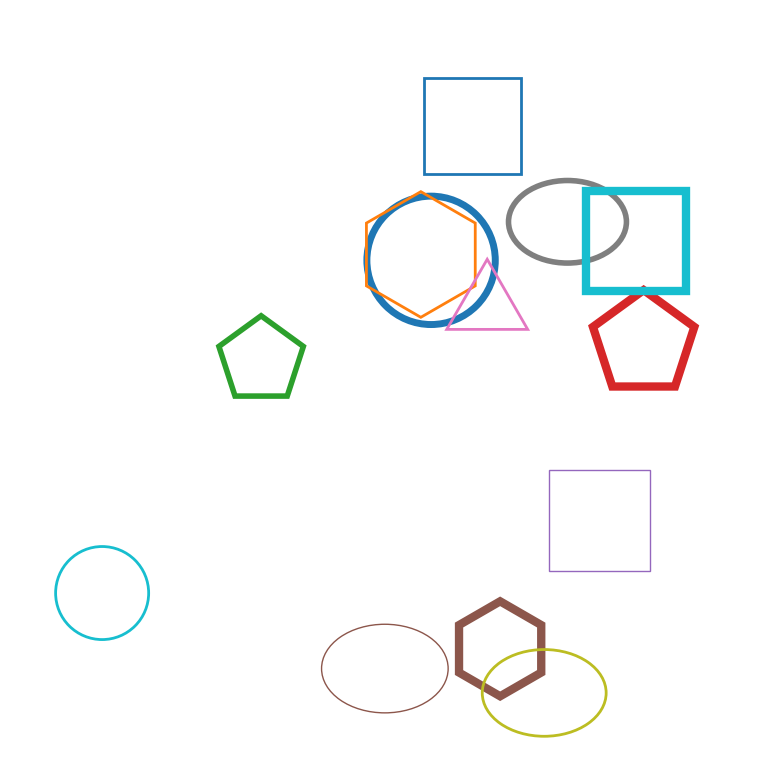[{"shape": "square", "thickness": 1, "radius": 0.31, "center": [0.614, 0.837]}, {"shape": "circle", "thickness": 2.5, "radius": 0.42, "center": [0.56, 0.662]}, {"shape": "hexagon", "thickness": 1, "radius": 0.41, "center": [0.547, 0.67]}, {"shape": "pentagon", "thickness": 2, "radius": 0.29, "center": [0.339, 0.532]}, {"shape": "pentagon", "thickness": 3, "radius": 0.35, "center": [0.836, 0.554]}, {"shape": "square", "thickness": 0.5, "radius": 0.33, "center": [0.779, 0.324]}, {"shape": "oval", "thickness": 0.5, "radius": 0.41, "center": [0.5, 0.132]}, {"shape": "hexagon", "thickness": 3, "radius": 0.31, "center": [0.65, 0.157]}, {"shape": "triangle", "thickness": 1, "radius": 0.3, "center": [0.633, 0.603]}, {"shape": "oval", "thickness": 2, "radius": 0.38, "center": [0.737, 0.712]}, {"shape": "oval", "thickness": 1, "radius": 0.4, "center": [0.707, 0.1]}, {"shape": "circle", "thickness": 1, "radius": 0.3, "center": [0.133, 0.23]}, {"shape": "square", "thickness": 3, "radius": 0.32, "center": [0.826, 0.688]}]